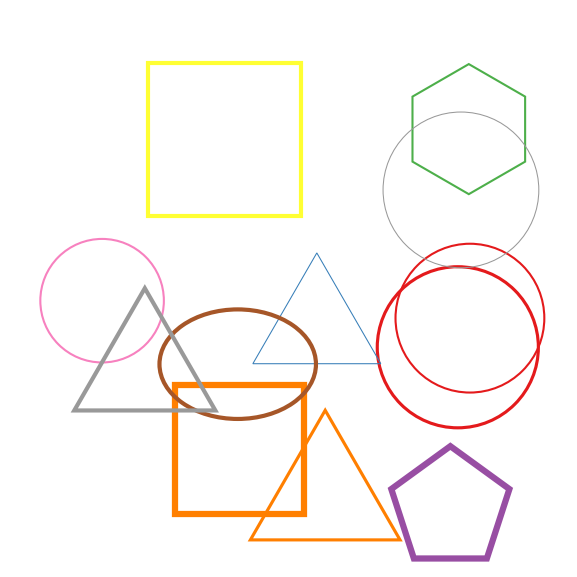[{"shape": "circle", "thickness": 1, "radius": 0.64, "center": [0.814, 0.448]}, {"shape": "circle", "thickness": 1.5, "radius": 0.7, "center": [0.793, 0.398]}, {"shape": "triangle", "thickness": 0.5, "radius": 0.64, "center": [0.549, 0.433]}, {"shape": "hexagon", "thickness": 1, "radius": 0.56, "center": [0.812, 0.776]}, {"shape": "pentagon", "thickness": 3, "radius": 0.54, "center": [0.78, 0.119]}, {"shape": "triangle", "thickness": 1.5, "radius": 0.75, "center": [0.563, 0.139]}, {"shape": "square", "thickness": 3, "radius": 0.56, "center": [0.415, 0.22]}, {"shape": "square", "thickness": 2, "radius": 0.66, "center": [0.389, 0.757]}, {"shape": "oval", "thickness": 2, "radius": 0.68, "center": [0.412, 0.369]}, {"shape": "circle", "thickness": 1, "radius": 0.53, "center": [0.177, 0.478]}, {"shape": "triangle", "thickness": 2, "radius": 0.71, "center": [0.251, 0.359]}, {"shape": "circle", "thickness": 0.5, "radius": 0.67, "center": [0.798, 0.67]}]